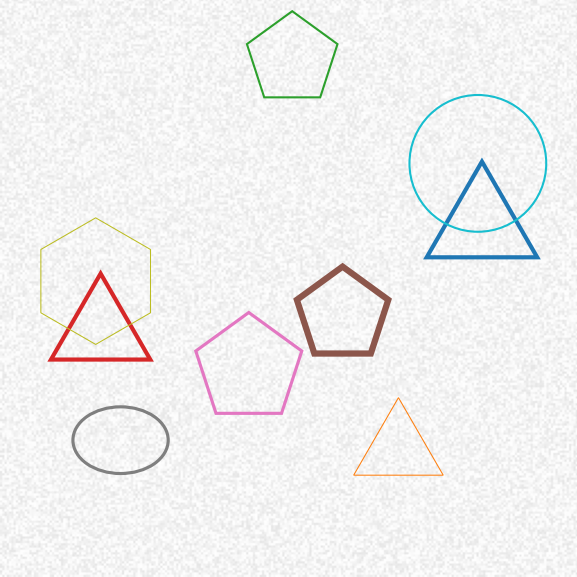[{"shape": "triangle", "thickness": 2, "radius": 0.55, "center": [0.835, 0.609]}, {"shape": "triangle", "thickness": 0.5, "radius": 0.45, "center": [0.69, 0.221]}, {"shape": "pentagon", "thickness": 1, "radius": 0.41, "center": [0.506, 0.897]}, {"shape": "triangle", "thickness": 2, "radius": 0.5, "center": [0.174, 0.426]}, {"shape": "pentagon", "thickness": 3, "radius": 0.42, "center": [0.593, 0.454]}, {"shape": "pentagon", "thickness": 1.5, "radius": 0.48, "center": [0.431, 0.361]}, {"shape": "oval", "thickness": 1.5, "radius": 0.41, "center": [0.209, 0.237]}, {"shape": "hexagon", "thickness": 0.5, "radius": 0.55, "center": [0.166, 0.512]}, {"shape": "circle", "thickness": 1, "radius": 0.59, "center": [0.827, 0.716]}]